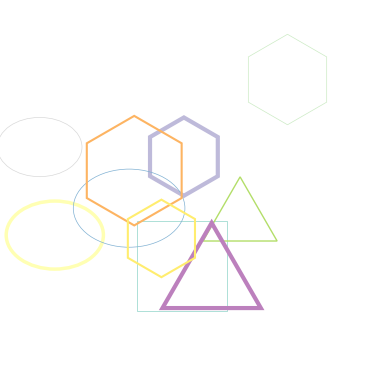[{"shape": "square", "thickness": 0.5, "radius": 0.58, "center": [0.473, 0.309]}, {"shape": "oval", "thickness": 2.5, "radius": 0.63, "center": [0.142, 0.389]}, {"shape": "hexagon", "thickness": 3, "radius": 0.51, "center": [0.478, 0.593]}, {"shape": "oval", "thickness": 0.5, "radius": 0.72, "center": [0.335, 0.459]}, {"shape": "hexagon", "thickness": 1.5, "radius": 0.71, "center": [0.349, 0.557]}, {"shape": "triangle", "thickness": 1, "radius": 0.56, "center": [0.624, 0.43]}, {"shape": "oval", "thickness": 0.5, "radius": 0.55, "center": [0.103, 0.618]}, {"shape": "triangle", "thickness": 3, "radius": 0.74, "center": [0.55, 0.274]}, {"shape": "hexagon", "thickness": 0.5, "radius": 0.59, "center": [0.747, 0.793]}, {"shape": "hexagon", "thickness": 1.5, "radius": 0.5, "center": [0.419, 0.381]}]